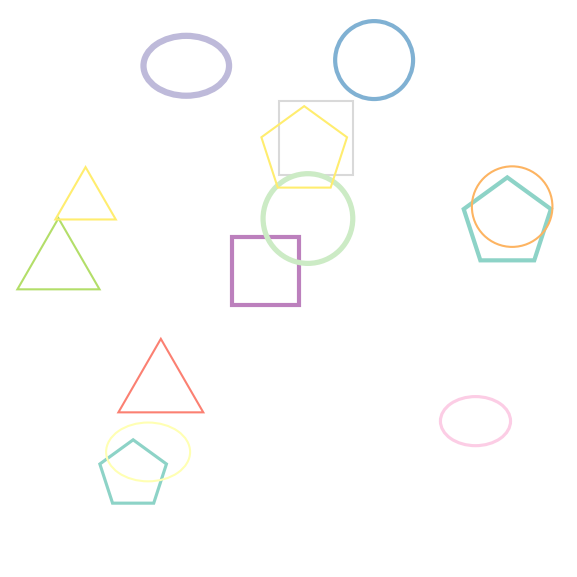[{"shape": "pentagon", "thickness": 1.5, "radius": 0.3, "center": [0.231, 0.177]}, {"shape": "pentagon", "thickness": 2, "radius": 0.4, "center": [0.878, 0.613]}, {"shape": "oval", "thickness": 1, "radius": 0.36, "center": [0.256, 0.217]}, {"shape": "oval", "thickness": 3, "radius": 0.37, "center": [0.323, 0.885]}, {"shape": "triangle", "thickness": 1, "radius": 0.42, "center": [0.279, 0.328]}, {"shape": "circle", "thickness": 2, "radius": 0.34, "center": [0.648, 0.895]}, {"shape": "circle", "thickness": 1, "radius": 0.35, "center": [0.887, 0.641]}, {"shape": "triangle", "thickness": 1, "radius": 0.41, "center": [0.101, 0.539]}, {"shape": "oval", "thickness": 1.5, "radius": 0.3, "center": [0.823, 0.27]}, {"shape": "square", "thickness": 1, "radius": 0.32, "center": [0.548, 0.76]}, {"shape": "square", "thickness": 2, "radius": 0.29, "center": [0.46, 0.53]}, {"shape": "circle", "thickness": 2.5, "radius": 0.39, "center": [0.533, 0.621]}, {"shape": "pentagon", "thickness": 1, "radius": 0.39, "center": [0.527, 0.737]}, {"shape": "triangle", "thickness": 1, "radius": 0.3, "center": [0.148, 0.649]}]